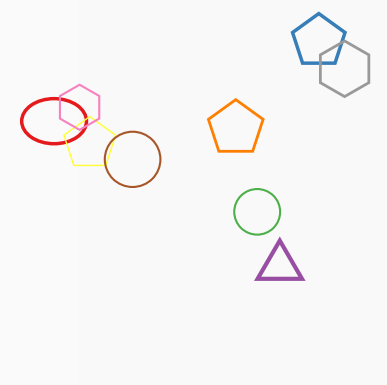[{"shape": "oval", "thickness": 2.5, "radius": 0.42, "center": [0.14, 0.685]}, {"shape": "pentagon", "thickness": 2.5, "radius": 0.36, "center": [0.823, 0.894]}, {"shape": "circle", "thickness": 1.5, "radius": 0.3, "center": [0.664, 0.45]}, {"shape": "triangle", "thickness": 3, "radius": 0.33, "center": [0.722, 0.309]}, {"shape": "pentagon", "thickness": 2, "radius": 0.37, "center": [0.608, 0.667]}, {"shape": "pentagon", "thickness": 1, "radius": 0.35, "center": [0.232, 0.627]}, {"shape": "circle", "thickness": 1.5, "radius": 0.36, "center": [0.342, 0.586]}, {"shape": "hexagon", "thickness": 1.5, "radius": 0.29, "center": [0.205, 0.721]}, {"shape": "hexagon", "thickness": 2, "radius": 0.36, "center": [0.889, 0.821]}]